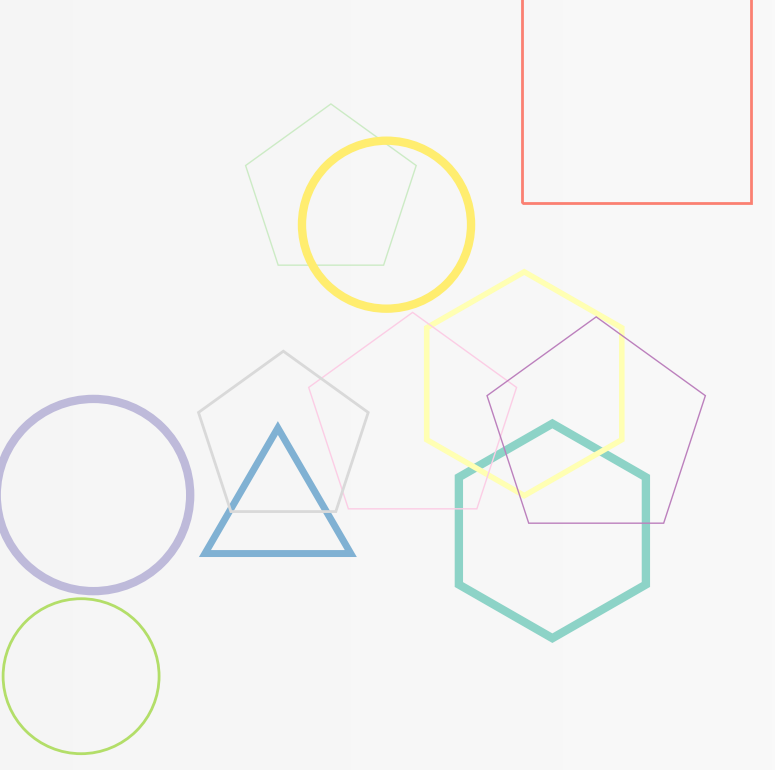[{"shape": "hexagon", "thickness": 3, "radius": 0.7, "center": [0.713, 0.311]}, {"shape": "hexagon", "thickness": 2, "radius": 0.73, "center": [0.676, 0.502]}, {"shape": "circle", "thickness": 3, "radius": 0.62, "center": [0.121, 0.357]}, {"shape": "square", "thickness": 1, "radius": 0.74, "center": [0.821, 0.885]}, {"shape": "triangle", "thickness": 2.5, "radius": 0.54, "center": [0.359, 0.335]}, {"shape": "circle", "thickness": 1, "radius": 0.5, "center": [0.105, 0.122]}, {"shape": "pentagon", "thickness": 0.5, "radius": 0.71, "center": [0.532, 0.453]}, {"shape": "pentagon", "thickness": 1, "radius": 0.58, "center": [0.366, 0.429]}, {"shape": "pentagon", "thickness": 0.5, "radius": 0.74, "center": [0.769, 0.44]}, {"shape": "pentagon", "thickness": 0.5, "radius": 0.58, "center": [0.427, 0.749]}, {"shape": "circle", "thickness": 3, "radius": 0.55, "center": [0.499, 0.708]}]